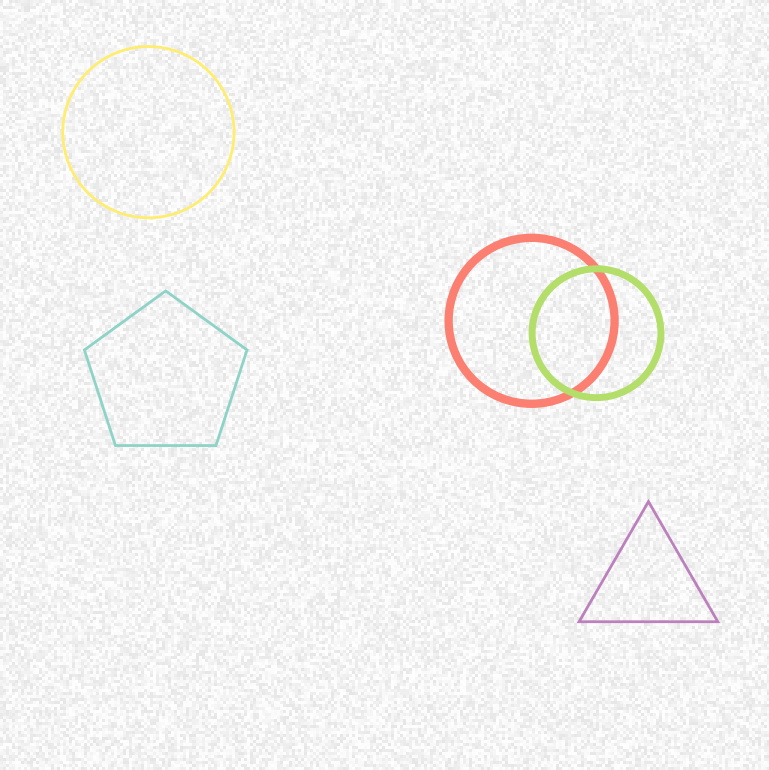[{"shape": "pentagon", "thickness": 1, "radius": 0.56, "center": [0.215, 0.511]}, {"shape": "circle", "thickness": 3, "radius": 0.54, "center": [0.69, 0.583]}, {"shape": "circle", "thickness": 2.5, "radius": 0.42, "center": [0.775, 0.567]}, {"shape": "triangle", "thickness": 1, "radius": 0.52, "center": [0.842, 0.245]}, {"shape": "circle", "thickness": 1, "radius": 0.56, "center": [0.193, 0.828]}]